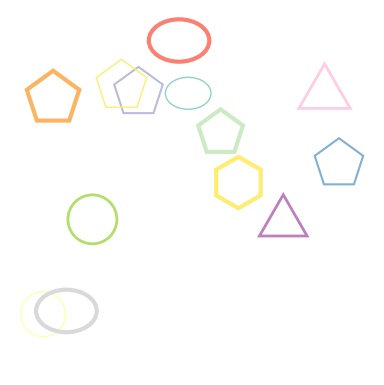[{"shape": "oval", "thickness": 1, "radius": 0.3, "center": [0.489, 0.758]}, {"shape": "circle", "thickness": 1, "radius": 0.29, "center": [0.112, 0.184]}, {"shape": "pentagon", "thickness": 1.5, "radius": 0.33, "center": [0.36, 0.76]}, {"shape": "oval", "thickness": 3, "radius": 0.39, "center": [0.465, 0.895]}, {"shape": "pentagon", "thickness": 1.5, "radius": 0.33, "center": [0.88, 0.575]}, {"shape": "pentagon", "thickness": 3, "radius": 0.36, "center": [0.138, 0.745]}, {"shape": "circle", "thickness": 2, "radius": 0.32, "center": [0.24, 0.43]}, {"shape": "triangle", "thickness": 2, "radius": 0.39, "center": [0.843, 0.757]}, {"shape": "oval", "thickness": 3, "radius": 0.39, "center": [0.173, 0.192]}, {"shape": "triangle", "thickness": 2, "radius": 0.36, "center": [0.736, 0.423]}, {"shape": "pentagon", "thickness": 3, "radius": 0.31, "center": [0.573, 0.655]}, {"shape": "hexagon", "thickness": 3, "radius": 0.33, "center": [0.619, 0.526]}, {"shape": "pentagon", "thickness": 1, "radius": 0.34, "center": [0.315, 0.777]}]